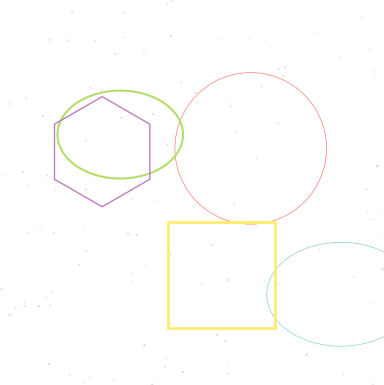[{"shape": "oval", "thickness": 0.5, "radius": 0.96, "center": [0.885, 0.236]}, {"shape": "circle", "thickness": 0.5, "radius": 0.98, "center": [0.651, 0.615]}, {"shape": "oval", "thickness": 1.5, "radius": 0.82, "center": [0.312, 0.65]}, {"shape": "hexagon", "thickness": 1, "radius": 0.72, "center": [0.265, 0.606]}, {"shape": "square", "thickness": 2, "radius": 0.69, "center": [0.575, 0.285]}]